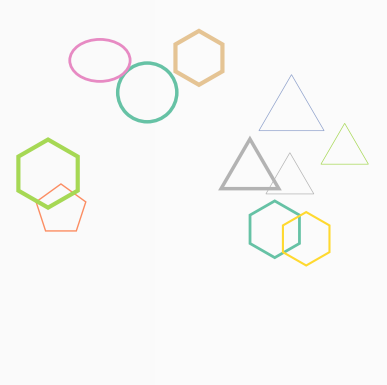[{"shape": "hexagon", "thickness": 2, "radius": 0.37, "center": [0.709, 0.404]}, {"shape": "circle", "thickness": 2.5, "radius": 0.38, "center": [0.38, 0.76]}, {"shape": "pentagon", "thickness": 1, "radius": 0.34, "center": [0.157, 0.455]}, {"shape": "triangle", "thickness": 0.5, "radius": 0.49, "center": [0.752, 0.709]}, {"shape": "oval", "thickness": 2, "radius": 0.39, "center": [0.258, 0.843]}, {"shape": "hexagon", "thickness": 3, "radius": 0.44, "center": [0.124, 0.549]}, {"shape": "triangle", "thickness": 0.5, "radius": 0.35, "center": [0.889, 0.609]}, {"shape": "hexagon", "thickness": 1.5, "radius": 0.35, "center": [0.79, 0.38]}, {"shape": "hexagon", "thickness": 3, "radius": 0.35, "center": [0.513, 0.85]}, {"shape": "triangle", "thickness": 0.5, "radius": 0.36, "center": [0.748, 0.532]}, {"shape": "triangle", "thickness": 2.5, "radius": 0.43, "center": [0.645, 0.553]}]